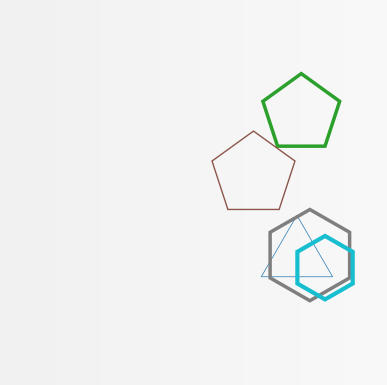[{"shape": "triangle", "thickness": 0.5, "radius": 0.53, "center": [0.766, 0.334]}, {"shape": "pentagon", "thickness": 2.5, "radius": 0.52, "center": [0.777, 0.705]}, {"shape": "pentagon", "thickness": 1, "radius": 0.56, "center": [0.654, 0.547]}, {"shape": "hexagon", "thickness": 2.5, "radius": 0.59, "center": [0.8, 0.337]}, {"shape": "hexagon", "thickness": 3, "radius": 0.41, "center": [0.839, 0.305]}]